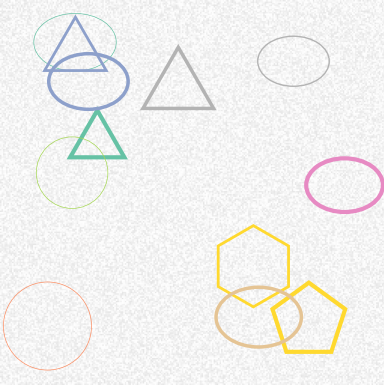[{"shape": "oval", "thickness": 0.5, "radius": 0.54, "center": [0.195, 0.89]}, {"shape": "triangle", "thickness": 3, "radius": 0.41, "center": [0.253, 0.632]}, {"shape": "circle", "thickness": 0.5, "radius": 0.57, "center": [0.123, 0.153]}, {"shape": "triangle", "thickness": 2, "radius": 0.46, "center": [0.196, 0.863]}, {"shape": "oval", "thickness": 2.5, "radius": 0.52, "center": [0.23, 0.788]}, {"shape": "oval", "thickness": 3, "radius": 0.5, "center": [0.895, 0.519]}, {"shape": "circle", "thickness": 0.5, "radius": 0.46, "center": [0.187, 0.552]}, {"shape": "pentagon", "thickness": 3, "radius": 0.5, "center": [0.802, 0.167]}, {"shape": "hexagon", "thickness": 2, "radius": 0.53, "center": [0.658, 0.308]}, {"shape": "oval", "thickness": 2.5, "radius": 0.55, "center": [0.672, 0.176]}, {"shape": "oval", "thickness": 1, "radius": 0.46, "center": [0.762, 0.841]}, {"shape": "triangle", "thickness": 2.5, "radius": 0.53, "center": [0.463, 0.771]}]